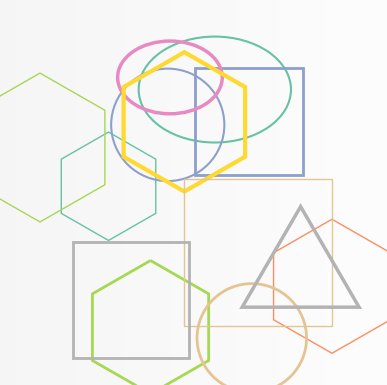[{"shape": "oval", "thickness": 1.5, "radius": 0.98, "center": [0.554, 0.767]}, {"shape": "hexagon", "thickness": 1, "radius": 0.7, "center": [0.28, 0.516]}, {"shape": "hexagon", "thickness": 1, "radius": 0.87, "center": [0.857, 0.256]}, {"shape": "circle", "thickness": 1.5, "radius": 0.73, "center": [0.433, 0.676]}, {"shape": "square", "thickness": 2, "radius": 0.69, "center": [0.642, 0.685]}, {"shape": "oval", "thickness": 2.5, "radius": 0.67, "center": [0.439, 0.799]}, {"shape": "hexagon", "thickness": 2, "radius": 0.87, "center": [0.388, 0.15]}, {"shape": "hexagon", "thickness": 1, "radius": 0.97, "center": [0.103, 0.617]}, {"shape": "hexagon", "thickness": 3, "radius": 0.91, "center": [0.476, 0.683]}, {"shape": "square", "thickness": 1, "radius": 0.96, "center": [0.667, 0.345]}, {"shape": "circle", "thickness": 2, "radius": 0.71, "center": [0.65, 0.122]}, {"shape": "triangle", "thickness": 2.5, "radius": 0.87, "center": [0.776, 0.289]}, {"shape": "square", "thickness": 2, "radius": 0.75, "center": [0.337, 0.221]}]